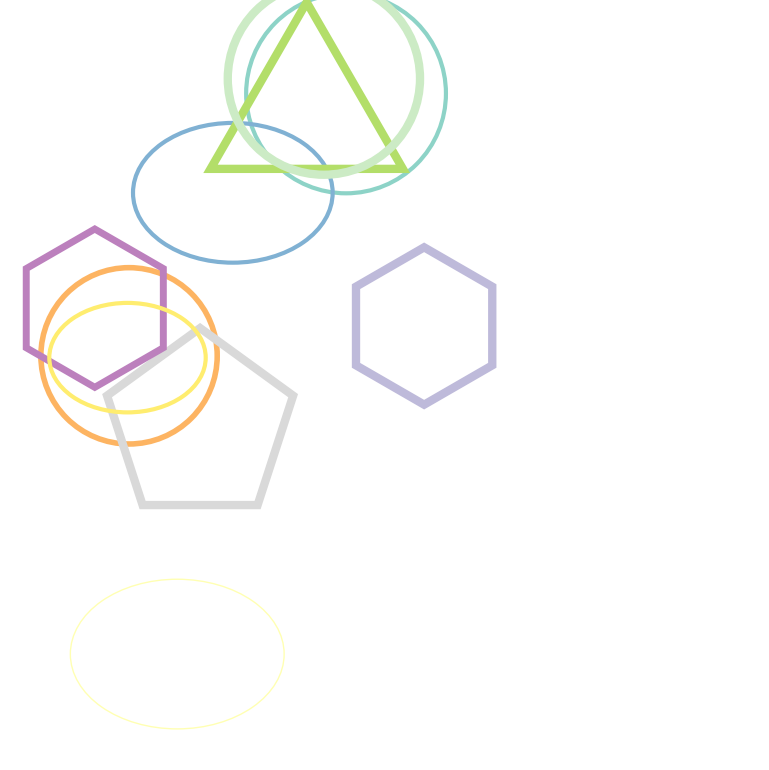[{"shape": "circle", "thickness": 1.5, "radius": 0.65, "center": [0.449, 0.879]}, {"shape": "oval", "thickness": 0.5, "radius": 0.69, "center": [0.23, 0.151]}, {"shape": "hexagon", "thickness": 3, "radius": 0.51, "center": [0.551, 0.577]}, {"shape": "oval", "thickness": 1.5, "radius": 0.65, "center": [0.302, 0.75]}, {"shape": "circle", "thickness": 2, "radius": 0.57, "center": [0.168, 0.538]}, {"shape": "triangle", "thickness": 3, "radius": 0.72, "center": [0.398, 0.853]}, {"shape": "pentagon", "thickness": 3, "radius": 0.64, "center": [0.26, 0.447]}, {"shape": "hexagon", "thickness": 2.5, "radius": 0.51, "center": [0.123, 0.6]}, {"shape": "circle", "thickness": 3, "radius": 0.62, "center": [0.421, 0.898]}, {"shape": "oval", "thickness": 1.5, "radius": 0.51, "center": [0.166, 0.536]}]